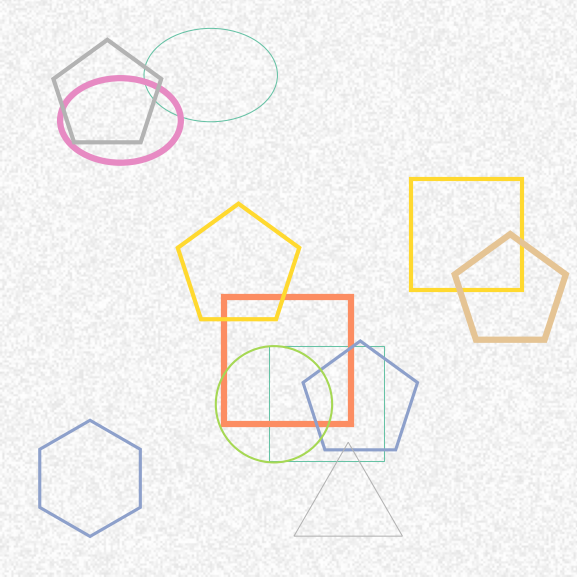[{"shape": "square", "thickness": 0.5, "radius": 0.5, "center": [0.566, 0.301]}, {"shape": "oval", "thickness": 0.5, "radius": 0.58, "center": [0.365, 0.869]}, {"shape": "square", "thickness": 3, "radius": 0.55, "center": [0.497, 0.374]}, {"shape": "pentagon", "thickness": 1.5, "radius": 0.52, "center": [0.624, 0.304]}, {"shape": "hexagon", "thickness": 1.5, "radius": 0.5, "center": [0.156, 0.171]}, {"shape": "oval", "thickness": 3, "radius": 0.52, "center": [0.209, 0.791]}, {"shape": "circle", "thickness": 1, "radius": 0.5, "center": [0.474, 0.299]}, {"shape": "pentagon", "thickness": 2, "radius": 0.55, "center": [0.413, 0.536]}, {"shape": "square", "thickness": 2, "radius": 0.48, "center": [0.808, 0.594]}, {"shape": "pentagon", "thickness": 3, "radius": 0.51, "center": [0.884, 0.493]}, {"shape": "pentagon", "thickness": 2, "radius": 0.49, "center": [0.186, 0.832]}, {"shape": "triangle", "thickness": 0.5, "radius": 0.54, "center": [0.603, 0.125]}]